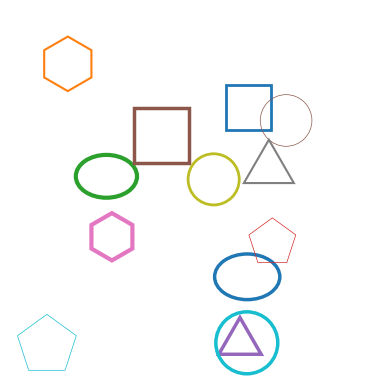[{"shape": "square", "thickness": 2, "radius": 0.29, "center": [0.645, 0.72]}, {"shape": "oval", "thickness": 2.5, "radius": 0.42, "center": [0.642, 0.281]}, {"shape": "hexagon", "thickness": 1.5, "radius": 0.35, "center": [0.176, 0.834]}, {"shape": "oval", "thickness": 3, "radius": 0.4, "center": [0.276, 0.542]}, {"shape": "pentagon", "thickness": 0.5, "radius": 0.32, "center": [0.707, 0.37]}, {"shape": "triangle", "thickness": 2.5, "radius": 0.32, "center": [0.623, 0.112]}, {"shape": "circle", "thickness": 0.5, "radius": 0.34, "center": [0.743, 0.687]}, {"shape": "square", "thickness": 2.5, "radius": 0.36, "center": [0.42, 0.648]}, {"shape": "hexagon", "thickness": 3, "radius": 0.31, "center": [0.291, 0.385]}, {"shape": "triangle", "thickness": 1.5, "radius": 0.37, "center": [0.698, 0.562]}, {"shape": "circle", "thickness": 2, "radius": 0.33, "center": [0.555, 0.534]}, {"shape": "circle", "thickness": 2.5, "radius": 0.4, "center": [0.641, 0.11]}, {"shape": "pentagon", "thickness": 0.5, "radius": 0.4, "center": [0.122, 0.103]}]